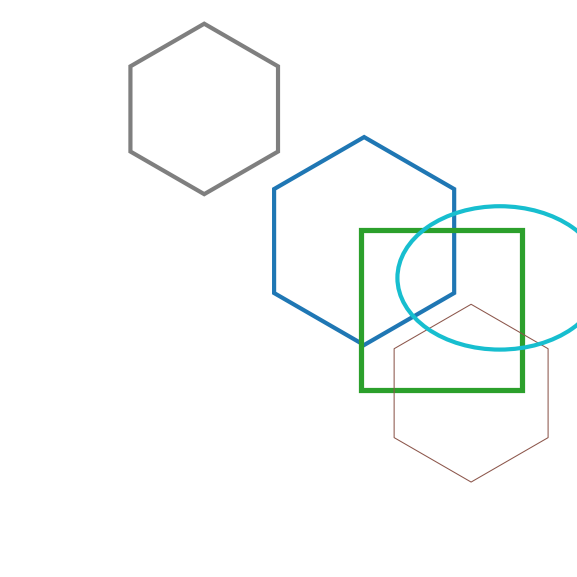[{"shape": "hexagon", "thickness": 2, "radius": 0.9, "center": [0.631, 0.582]}, {"shape": "square", "thickness": 2.5, "radius": 0.69, "center": [0.765, 0.462]}, {"shape": "hexagon", "thickness": 0.5, "radius": 0.77, "center": [0.816, 0.318]}, {"shape": "hexagon", "thickness": 2, "radius": 0.74, "center": [0.354, 0.81]}, {"shape": "oval", "thickness": 2, "radius": 0.89, "center": [0.865, 0.518]}]